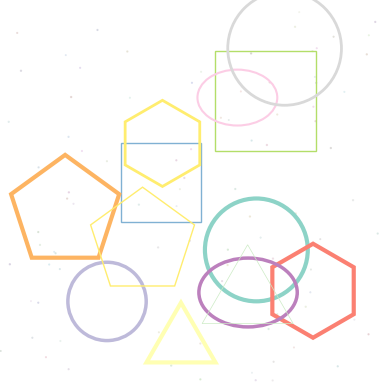[{"shape": "circle", "thickness": 3, "radius": 0.67, "center": [0.666, 0.351]}, {"shape": "triangle", "thickness": 3, "radius": 0.52, "center": [0.47, 0.11]}, {"shape": "circle", "thickness": 2.5, "radius": 0.51, "center": [0.278, 0.217]}, {"shape": "hexagon", "thickness": 3, "radius": 0.61, "center": [0.813, 0.245]}, {"shape": "square", "thickness": 1, "radius": 0.52, "center": [0.418, 0.526]}, {"shape": "pentagon", "thickness": 3, "radius": 0.74, "center": [0.169, 0.45]}, {"shape": "square", "thickness": 1, "radius": 0.65, "center": [0.69, 0.737]}, {"shape": "oval", "thickness": 1.5, "radius": 0.52, "center": [0.617, 0.747]}, {"shape": "circle", "thickness": 2, "radius": 0.74, "center": [0.739, 0.874]}, {"shape": "oval", "thickness": 2.5, "radius": 0.64, "center": [0.644, 0.24]}, {"shape": "triangle", "thickness": 0.5, "radius": 0.68, "center": [0.643, 0.228]}, {"shape": "pentagon", "thickness": 1, "radius": 0.71, "center": [0.37, 0.372]}, {"shape": "hexagon", "thickness": 2, "radius": 0.56, "center": [0.422, 0.628]}]